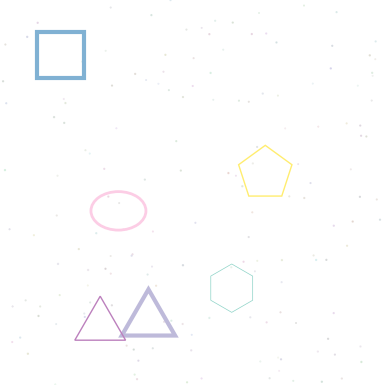[{"shape": "hexagon", "thickness": 0.5, "radius": 0.31, "center": [0.602, 0.251]}, {"shape": "triangle", "thickness": 3, "radius": 0.4, "center": [0.386, 0.168]}, {"shape": "square", "thickness": 3, "radius": 0.3, "center": [0.157, 0.857]}, {"shape": "oval", "thickness": 2, "radius": 0.36, "center": [0.308, 0.452]}, {"shape": "triangle", "thickness": 1, "radius": 0.38, "center": [0.26, 0.154]}, {"shape": "pentagon", "thickness": 1, "radius": 0.36, "center": [0.689, 0.55]}]